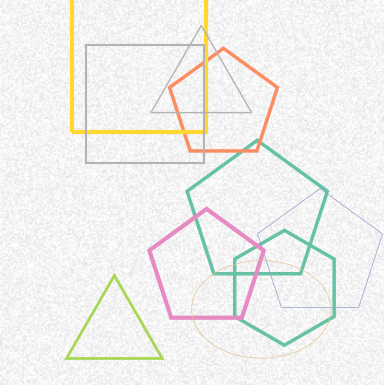[{"shape": "hexagon", "thickness": 2.5, "radius": 0.75, "center": [0.739, 0.253]}, {"shape": "pentagon", "thickness": 2.5, "radius": 0.96, "center": [0.668, 0.444]}, {"shape": "pentagon", "thickness": 2.5, "radius": 0.74, "center": [0.581, 0.727]}, {"shape": "pentagon", "thickness": 0.5, "radius": 0.85, "center": [0.831, 0.34]}, {"shape": "pentagon", "thickness": 3, "radius": 0.78, "center": [0.537, 0.301]}, {"shape": "triangle", "thickness": 2, "radius": 0.72, "center": [0.297, 0.141]}, {"shape": "square", "thickness": 3, "radius": 0.87, "center": [0.362, 0.83]}, {"shape": "oval", "thickness": 0.5, "radius": 0.91, "center": [0.679, 0.196]}, {"shape": "square", "thickness": 1.5, "radius": 0.77, "center": [0.376, 0.73]}, {"shape": "triangle", "thickness": 1, "radius": 0.76, "center": [0.523, 0.783]}]